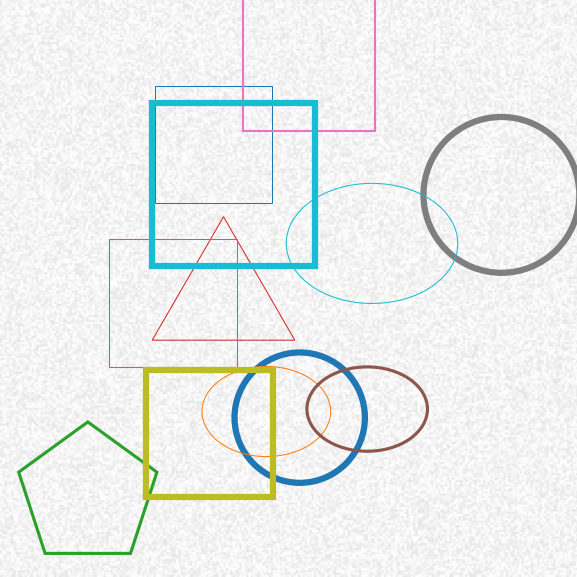[{"shape": "square", "thickness": 0.5, "radius": 0.51, "center": [0.369, 0.748]}, {"shape": "circle", "thickness": 3, "radius": 0.56, "center": [0.519, 0.276]}, {"shape": "oval", "thickness": 0.5, "radius": 0.56, "center": [0.461, 0.287]}, {"shape": "pentagon", "thickness": 1.5, "radius": 0.63, "center": [0.152, 0.143]}, {"shape": "triangle", "thickness": 0.5, "radius": 0.71, "center": [0.387, 0.481]}, {"shape": "square", "thickness": 0.5, "radius": 0.55, "center": [0.299, 0.474]}, {"shape": "oval", "thickness": 1.5, "radius": 0.52, "center": [0.636, 0.291]}, {"shape": "square", "thickness": 1, "radius": 0.57, "center": [0.535, 0.886]}, {"shape": "circle", "thickness": 3, "radius": 0.67, "center": [0.868, 0.662]}, {"shape": "square", "thickness": 3, "radius": 0.55, "center": [0.363, 0.248]}, {"shape": "square", "thickness": 3, "radius": 0.71, "center": [0.404, 0.679]}, {"shape": "oval", "thickness": 0.5, "radius": 0.74, "center": [0.644, 0.578]}]